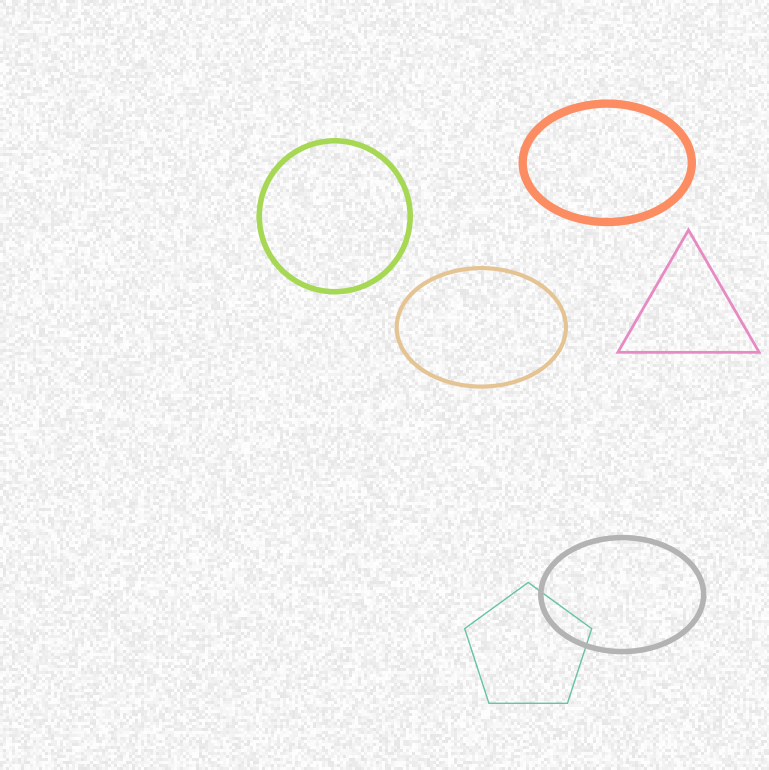[{"shape": "pentagon", "thickness": 0.5, "radius": 0.43, "center": [0.686, 0.157]}, {"shape": "oval", "thickness": 3, "radius": 0.55, "center": [0.789, 0.789]}, {"shape": "triangle", "thickness": 1, "radius": 0.53, "center": [0.894, 0.595]}, {"shape": "circle", "thickness": 2, "radius": 0.49, "center": [0.435, 0.719]}, {"shape": "oval", "thickness": 1.5, "radius": 0.55, "center": [0.625, 0.575]}, {"shape": "oval", "thickness": 2, "radius": 0.53, "center": [0.808, 0.228]}]